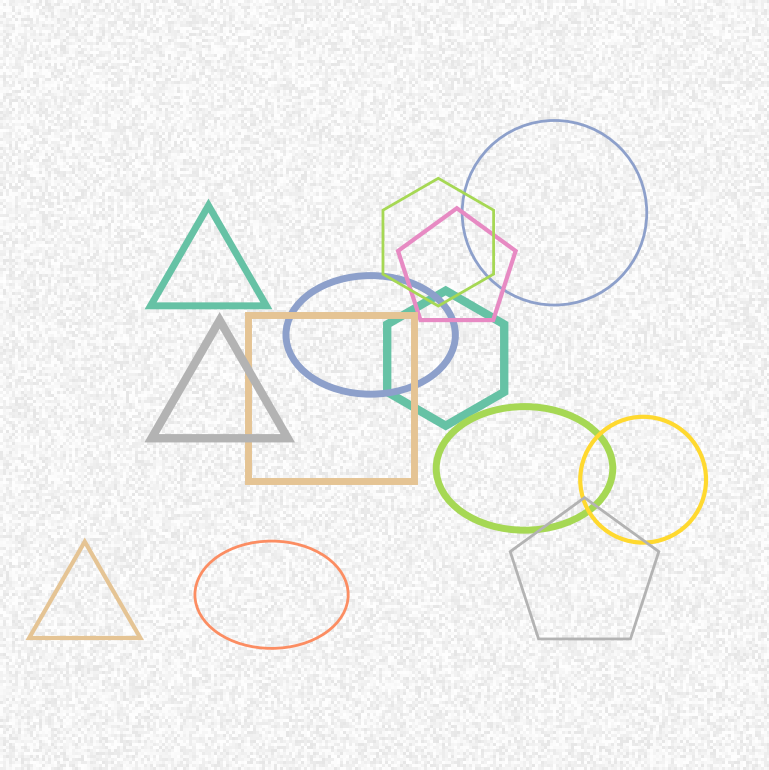[{"shape": "hexagon", "thickness": 3, "radius": 0.44, "center": [0.579, 0.535]}, {"shape": "triangle", "thickness": 2.5, "radius": 0.43, "center": [0.271, 0.646]}, {"shape": "oval", "thickness": 1, "radius": 0.5, "center": [0.353, 0.228]}, {"shape": "oval", "thickness": 2.5, "radius": 0.55, "center": [0.481, 0.565]}, {"shape": "circle", "thickness": 1, "radius": 0.6, "center": [0.72, 0.724]}, {"shape": "pentagon", "thickness": 1.5, "radius": 0.4, "center": [0.593, 0.649]}, {"shape": "oval", "thickness": 2.5, "radius": 0.57, "center": [0.681, 0.392]}, {"shape": "hexagon", "thickness": 1, "radius": 0.41, "center": [0.569, 0.686]}, {"shape": "circle", "thickness": 1.5, "radius": 0.41, "center": [0.835, 0.377]}, {"shape": "triangle", "thickness": 1.5, "radius": 0.42, "center": [0.11, 0.213]}, {"shape": "square", "thickness": 2.5, "radius": 0.54, "center": [0.43, 0.484]}, {"shape": "triangle", "thickness": 3, "radius": 0.51, "center": [0.285, 0.482]}, {"shape": "pentagon", "thickness": 1, "radius": 0.51, "center": [0.759, 0.252]}]